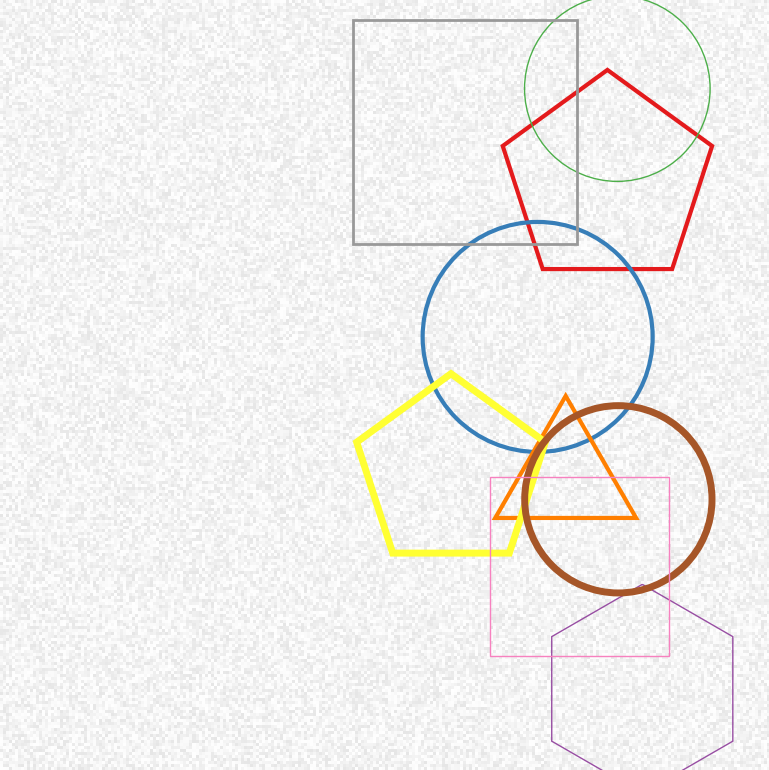[{"shape": "pentagon", "thickness": 1.5, "radius": 0.71, "center": [0.789, 0.766]}, {"shape": "circle", "thickness": 1.5, "radius": 0.75, "center": [0.698, 0.562]}, {"shape": "circle", "thickness": 0.5, "radius": 0.6, "center": [0.802, 0.885]}, {"shape": "hexagon", "thickness": 0.5, "radius": 0.68, "center": [0.834, 0.105]}, {"shape": "triangle", "thickness": 1.5, "radius": 0.53, "center": [0.735, 0.38]}, {"shape": "pentagon", "thickness": 2.5, "radius": 0.64, "center": [0.586, 0.386]}, {"shape": "circle", "thickness": 2.5, "radius": 0.61, "center": [0.803, 0.352]}, {"shape": "square", "thickness": 0.5, "radius": 0.58, "center": [0.753, 0.264]}, {"shape": "square", "thickness": 1, "radius": 0.73, "center": [0.605, 0.829]}]